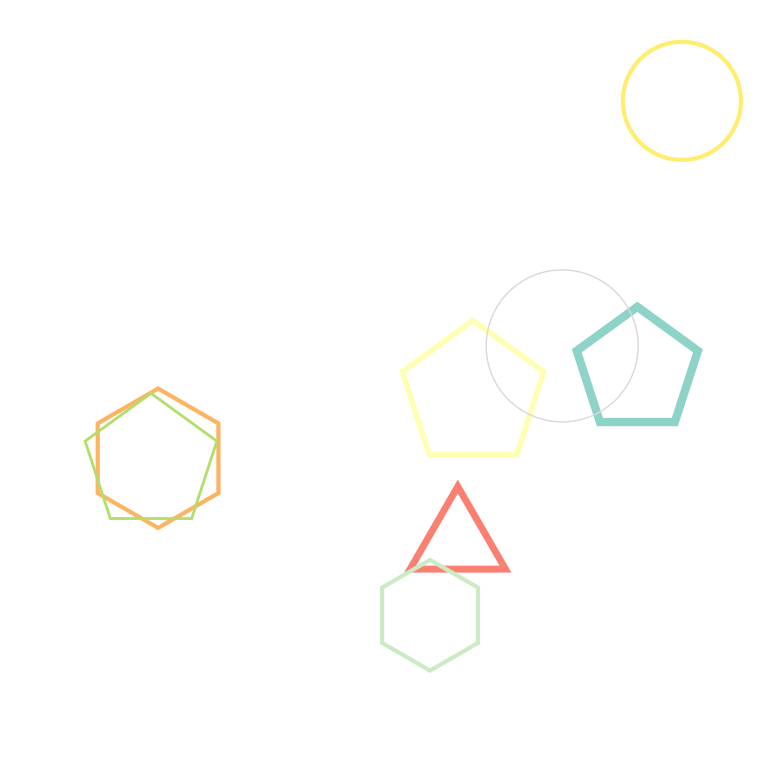[{"shape": "pentagon", "thickness": 3, "radius": 0.41, "center": [0.828, 0.519]}, {"shape": "pentagon", "thickness": 2, "radius": 0.48, "center": [0.614, 0.487]}, {"shape": "triangle", "thickness": 2.5, "radius": 0.36, "center": [0.595, 0.297]}, {"shape": "hexagon", "thickness": 1.5, "radius": 0.45, "center": [0.205, 0.405]}, {"shape": "pentagon", "thickness": 1, "radius": 0.45, "center": [0.196, 0.399]}, {"shape": "circle", "thickness": 0.5, "radius": 0.49, "center": [0.73, 0.551]}, {"shape": "hexagon", "thickness": 1.5, "radius": 0.36, "center": [0.558, 0.201]}, {"shape": "circle", "thickness": 1.5, "radius": 0.38, "center": [0.886, 0.869]}]